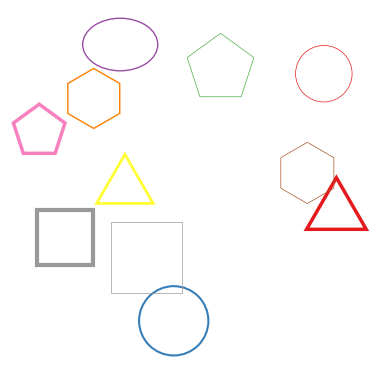[{"shape": "triangle", "thickness": 2.5, "radius": 0.45, "center": [0.874, 0.449]}, {"shape": "circle", "thickness": 0.5, "radius": 0.37, "center": [0.841, 0.809]}, {"shape": "circle", "thickness": 1.5, "radius": 0.45, "center": [0.451, 0.167]}, {"shape": "pentagon", "thickness": 0.5, "radius": 0.46, "center": [0.573, 0.822]}, {"shape": "oval", "thickness": 1, "radius": 0.49, "center": [0.312, 0.884]}, {"shape": "hexagon", "thickness": 1, "radius": 0.39, "center": [0.244, 0.744]}, {"shape": "triangle", "thickness": 2, "radius": 0.42, "center": [0.324, 0.514]}, {"shape": "hexagon", "thickness": 0.5, "radius": 0.4, "center": [0.798, 0.551]}, {"shape": "pentagon", "thickness": 2.5, "radius": 0.35, "center": [0.102, 0.659]}, {"shape": "square", "thickness": 3, "radius": 0.36, "center": [0.168, 0.383]}, {"shape": "square", "thickness": 0.5, "radius": 0.46, "center": [0.38, 0.332]}]